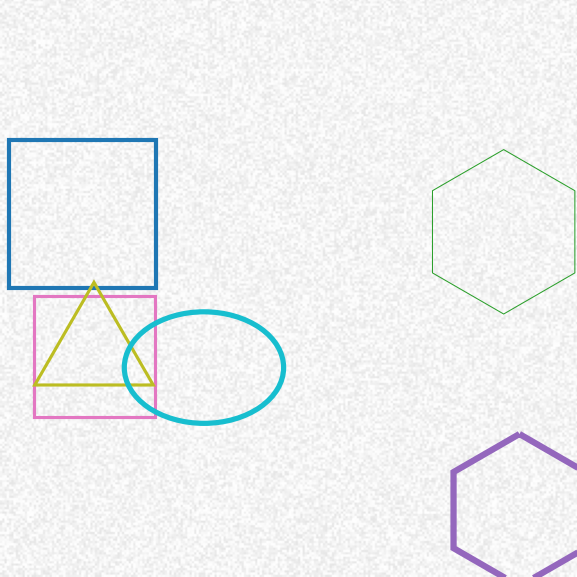[{"shape": "square", "thickness": 2, "radius": 0.64, "center": [0.143, 0.628]}, {"shape": "hexagon", "thickness": 0.5, "radius": 0.71, "center": [0.872, 0.598]}, {"shape": "hexagon", "thickness": 3, "radius": 0.66, "center": [0.899, 0.116]}, {"shape": "square", "thickness": 1.5, "radius": 0.52, "center": [0.163, 0.381]}, {"shape": "triangle", "thickness": 1.5, "radius": 0.59, "center": [0.163, 0.392]}, {"shape": "oval", "thickness": 2.5, "radius": 0.69, "center": [0.353, 0.363]}]